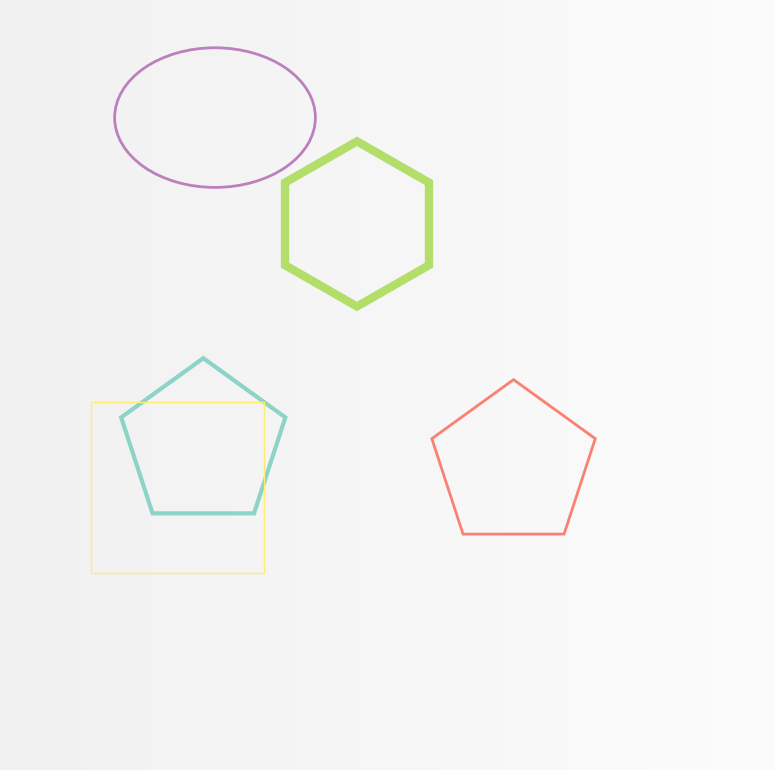[{"shape": "pentagon", "thickness": 1.5, "radius": 0.56, "center": [0.262, 0.423]}, {"shape": "pentagon", "thickness": 1, "radius": 0.55, "center": [0.663, 0.396]}, {"shape": "hexagon", "thickness": 3, "radius": 0.54, "center": [0.461, 0.709]}, {"shape": "oval", "thickness": 1, "radius": 0.65, "center": [0.277, 0.847]}, {"shape": "square", "thickness": 0.5, "radius": 0.56, "center": [0.229, 0.367]}]